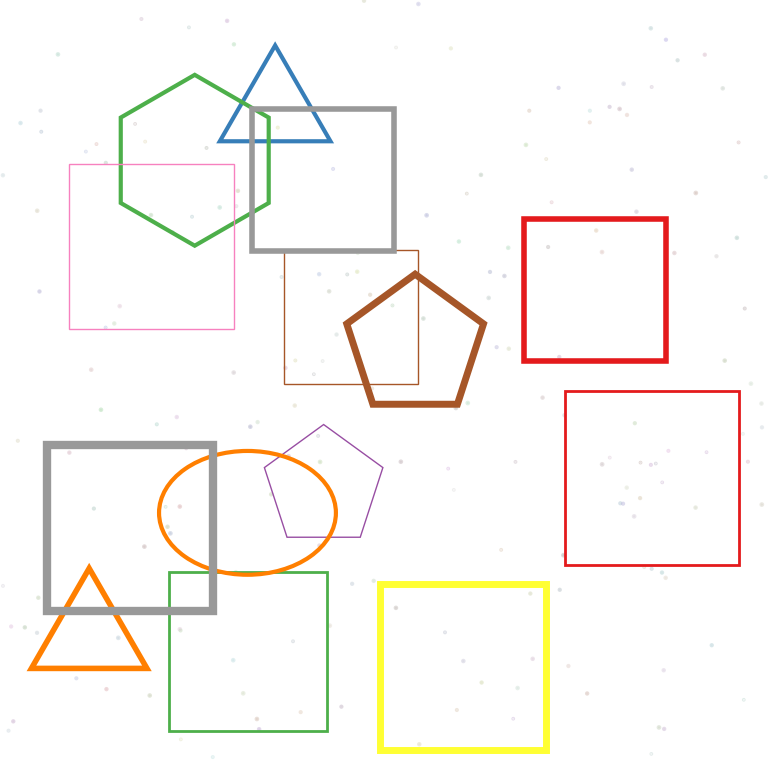[{"shape": "square", "thickness": 1, "radius": 0.56, "center": [0.846, 0.379]}, {"shape": "square", "thickness": 2, "radius": 0.46, "center": [0.772, 0.623]}, {"shape": "triangle", "thickness": 1.5, "radius": 0.41, "center": [0.357, 0.858]}, {"shape": "square", "thickness": 1, "radius": 0.51, "center": [0.322, 0.154]}, {"shape": "hexagon", "thickness": 1.5, "radius": 0.55, "center": [0.253, 0.792]}, {"shape": "pentagon", "thickness": 0.5, "radius": 0.4, "center": [0.42, 0.368]}, {"shape": "oval", "thickness": 1.5, "radius": 0.57, "center": [0.321, 0.334]}, {"shape": "triangle", "thickness": 2, "radius": 0.43, "center": [0.116, 0.175]}, {"shape": "square", "thickness": 2.5, "radius": 0.54, "center": [0.601, 0.134]}, {"shape": "square", "thickness": 0.5, "radius": 0.44, "center": [0.455, 0.589]}, {"shape": "pentagon", "thickness": 2.5, "radius": 0.47, "center": [0.539, 0.551]}, {"shape": "square", "thickness": 0.5, "radius": 0.53, "center": [0.197, 0.68]}, {"shape": "square", "thickness": 3, "radius": 0.54, "center": [0.169, 0.314]}, {"shape": "square", "thickness": 2, "radius": 0.46, "center": [0.419, 0.767]}]